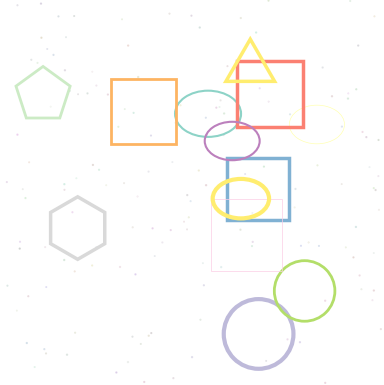[{"shape": "oval", "thickness": 1.5, "radius": 0.43, "center": [0.54, 0.704]}, {"shape": "oval", "thickness": 0.5, "radius": 0.36, "center": [0.823, 0.677]}, {"shape": "circle", "thickness": 3, "radius": 0.45, "center": [0.672, 0.133]}, {"shape": "square", "thickness": 2.5, "radius": 0.43, "center": [0.702, 0.756]}, {"shape": "square", "thickness": 2.5, "radius": 0.4, "center": [0.67, 0.509]}, {"shape": "square", "thickness": 2, "radius": 0.42, "center": [0.373, 0.711]}, {"shape": "circle", "thickness": 2, "radius": 0.39, "center": [0.791, 0.244]}, {"shape": "square", "thickness": 0.5, "radius": 0.46, "center": [0.64, 0.389]}, {"shape": "hexagon", "thickness": 2.5, "radius": 0.41, "center": [0.202, 0.408]}, {"shape": "oval", "thickness": 1.5, "radius": 0.36, "center": [0.603, 0.634]}, {"shape": "pentagon", "thickness": 2, "radius": 0.37, "center": [0.112, 0.753]}, {"shape": "oval", "thickness": 3, "radius": 0.37, "center": [0.626, 0.484]}, {"shape": "triangle", "thickness": 2.5, "radius": 0.37, "center": [0.65, 0.825]}]